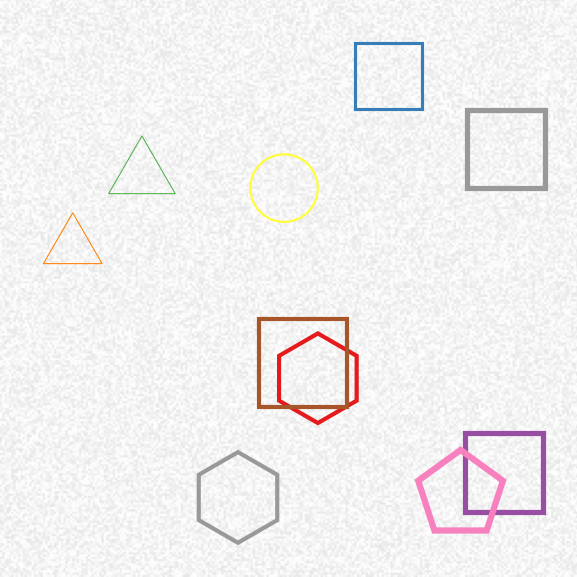[{"shape": "hexagon", "thickness": 2, "radius": 0.39, "center": [0.55, 0.344]}, {"shape": "square", "thickness": 1.5, "radius": 0.29, "center": [0.672, 0.868]}, {"shape": "triangle", "thickness": 0.5, "radius": 0.33, "center": [0.246, 0.697]}, {"shape": "square", "thickness": 2.5, "radius": 0.34, "center": [0.873, 0.181]}, {"shape": "triangle", "thickness": 0.5, "radius": 0.29, "center": [0.126, 0.572]}, {"shape": "circle", "thickness": 1, "radius": 0.29, "center": [0.492, 0.673]}, {"shape": "square", "thickness": 2, "radius": 0.38, "center": [0.525, 0.371]}, {"shape": "pentagon", "thickness": 3, "radius": 0.39, "center": [0.798, 0.143]}, {"shape": "square", "thickness": 2.5, "radius": 0.34, "center": [0.876, 0.741]}, {"shape": "hexagon", "thickness": 2, "radius": 0.39, "center": [0.412, 0.138]}]